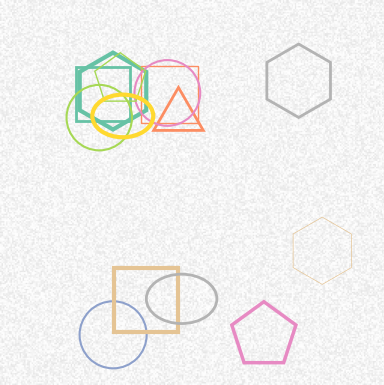[{"shape": "hexagon", "thickness": 3, "radius": 0.5, "center": [0.293, 0.764]}, {"shape": "square", "thickness": 2, "radius": 0.35, "center": [0.267, 0.755]}, {"shape": "triangle", "thickness": 2, "radius": 0.37, "center": [0.464, 0.698]}, {"shape": "square", "thickness": 1, "radius": 0.37, "center": [0.44, 0.755]}, {"shape": "circle", "thickness": 1.5, "radius": 0.44, "center": [0.294, 0.13]}, {"shape": "pentagon", "thickness": 2.5, "radius": 0.44, "center": [0.685, 0.129]}, {"shape": "circle", "thickness": 1.5, "radius": 0.43, "center": [0.435, 0.759]}, {"shape": "circle", "thickness": 1.5, "radius": 0.43, "center": [0.258, 0.694]}, {"shape": "pentagon", "thickness": 1, "radius": 0.35, "center": [0.312, 0.794]}, {"shape": "oval", "thickness": 3, "radius": 0.4, "center": [0.319, 0.699]}, {"shape": "square", "thickness": 3, "radius": 0.41, "center": [0.379, 0.221]}, {"shape": "hexagon", "thickness": 0.5, "radius": 0.44, "center": [0.837, 0.349]}, {"shape": "oval", "thickness": 2, "radius": 0.46, "center": [0.472, 0.224]}, {"shape": "hexagon", "thickness": 2, "radius": 0.48, "center": [0.776, 0.79]}]